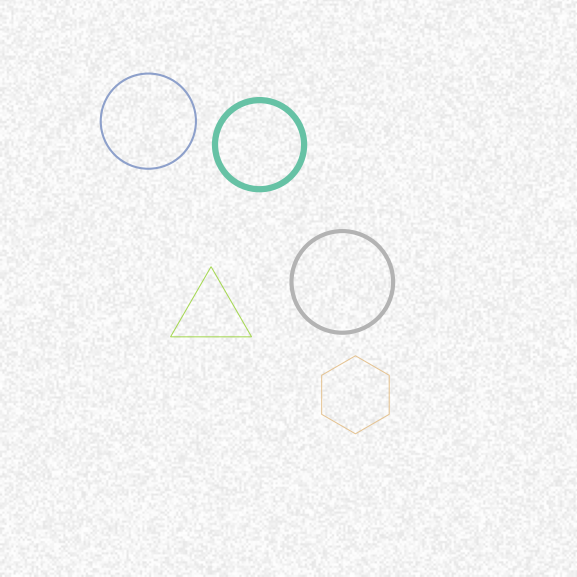[{"shape": "circle", "thickness": 3, "radius": 0.39, "center": [0.449, 0.749]}, {"shape": "circle", "thickness": 1, "radius": 0.41, "center": [0.257, 0.789]}, {"shape": "triangle", "thickness": 0.5, "radius": 0.41, "center": [0.365, 0.456]}, {"shape": "hexagon", "thickness": 0.5, "radius": 0.34, "center": [0.615, 0.316]}, {"shape": "circle", "thickness": 2, "radius": 0.44, "center": [0.593, 0.511]}]